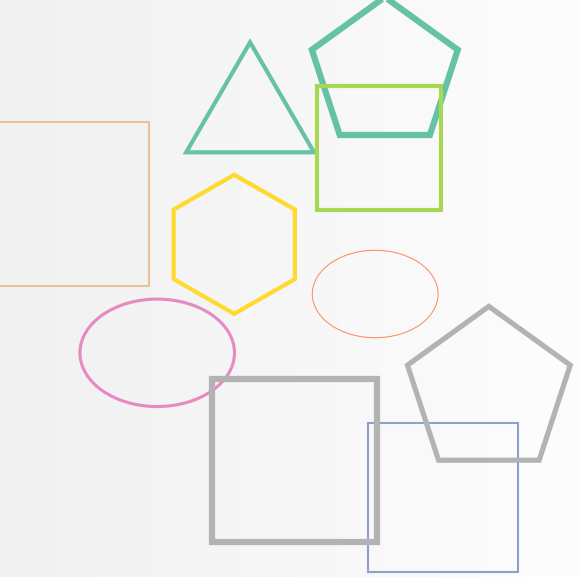[{"shape": "pentagon", "thickness": 3, "radius": 0.66, "center": [0.662, 0.872]}, {"shape": "triangle", "thickness": 2, "radius": 0.64, "center": [0.43, 0.799]}, {"shape": "oval", "thickness": 0.5, "radius": 0.54, "center": [0.645, 0.49]}, {"shape": "square", "thickness": 1, "radius": 0.64, "center": [0.763, 0.138]}, {"shape": "oval", "thickness": 1.5, "radius": 0.66, "center": [0.27, 0.388]}, {"shape": "square", "thickness": 2, "radius": 0.54, "center": [0.652, 0.742]}, {"shape": "hexagon", "thickness": 2, "radius": 0.6, "center": [0.403, 0.576]}, {"shape": "square", "thickness": 1, "radius": 0.71, "center": [0.115, 0.646]}, {"shape": "square", "thickness": 3, "radius": 0.71, "center": [0.506, 0.202]}, {"shape": "pentagon", "thickness": 2.5, "radius": 0.74, "center": [0.841, 0.321]}]